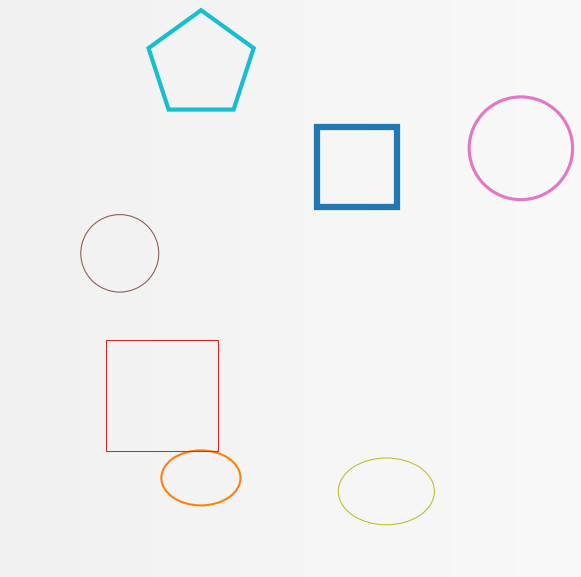[{"shape": "square", "thickness": 3, "radius": 0.34, "center": [0.615, 0.71]}, {"shape": "oval", "thickness": 1, "radius": 0.34, "center": [0.346, 0.172]}, {"shape": "square", "thickness": 0.5, "radius": 0.48, "center": [0.278, 0.314]}, {"shape": "circle", "thickness": 0.5, "radius": 0.34, "center": [0.206, 0.56]}, {"shape": "circle", "thickness": 1.5, "radius": 0.44, "center": [0.896, 0.742]}, {"shape": "oval", "thickness": 0.5, "radius": 0.41, "center": [0.665, 0.148]}, {"shape": "pentagon", "thickness": 2, "radius": 0.48, "center": [0.346, 0.886]}]